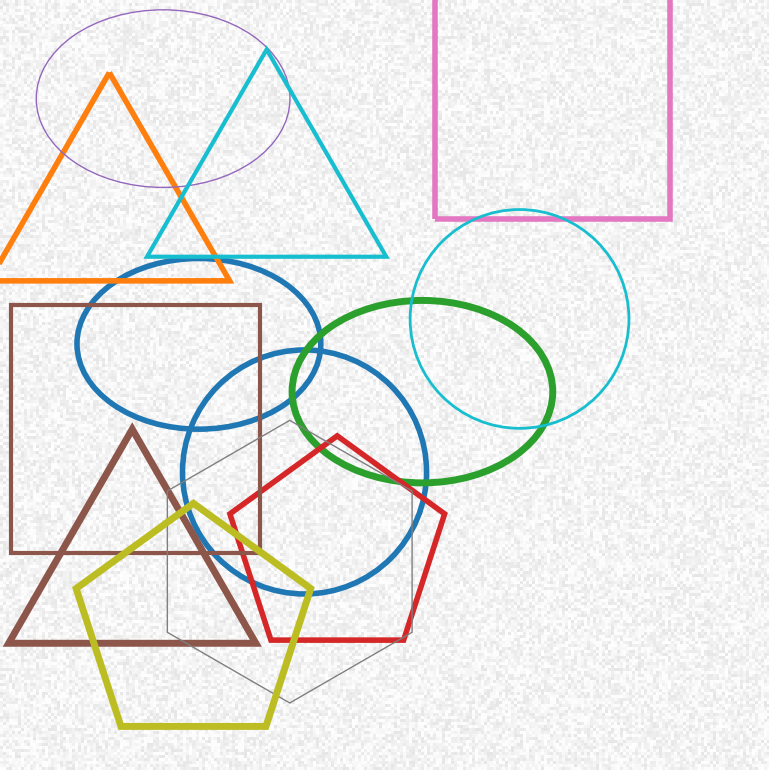[{"shape": "circle", "thickness": 2, "radius": 0.79, "center": [0.395, 0.387]}, {"shape": "oval", "thickness": 2, "radius": 0.79, "center": [0.258, 0.553]}, {"shape": "triangle", "thickness": 2, "radius": 0.9, "center": [0.142, 0.725]}, {"shape": "oval", "thickness": 2.5, "radius": 0.85, "center": [0.549, 0.491]}, {"shape": "pentagon", "thickness": 2, "radius": 0.73, "center": [0.438, 0.287]}, {"shape": "oval", "thickness": 0.5, "radius": 0.82, "center": [0.212, 0.872]}, {"shape": "square", "thickness": 1.5, "radius": 0.81, "center": [0.176, 0.443]}, {"shape": "triangle", "thickness": 2.5, "radius": 0.93, "center": [0.172, 0.257]}, {"shape": "square", "thickness": 2, "radius": 0.76, "center": [0.718, 0.869]}, {"shape": "hexagon", "thickness": 0.5, "radius": 0.92, "center": [0.376, 0.271]}, {"shape": "pentagon", "thickness": 2.5, "radius": 0.8, "center": [0.251, 0.186]}, {"shape": "triangle", "thickness": 1.5, "radius": 0.9, "center": [0.346, 0.756]}, {"shape": "circle", "thickness": 1, "radius": 0.71, "center": [0.675, 0.586]}]